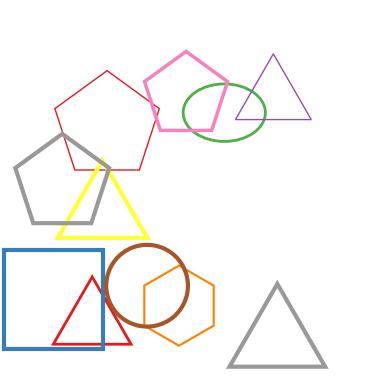[{"shape": "triangle", "thickness": 2, "radius": 0.58, "center": [0.239, 0.164]}, {"shape": "pentagon", "thickness": 1, "radius": 0.71, "center": [0.278, 0.674]}, {"shape": "square", "thickness": 3, "radius": 0.64, "center": [0.139, 0.222]}, {"shape": "oval", "thickness": 2, "radius": 0.53, "center": [0.583, 0.707]}, {"shape": "triangle", "thickness": 1, "radius": 0.57, "center": [0.71, 0.746]}, {"shape": "hexagon", "thickness": 1.5, "radius": 0.52, "center": [0.465, 0.206]}, {"shape": "triangle", "thickness": 3, "radius": 0.67, "center": [0.266, 0.449]}, {"shape": "circle", "thickness": 3, "radius": 0.53, "center": [0.382, 0.258]}, {"shape": "pentagon", "thickness": 2.5, "radius": 0.57, "center": [0.483, 0.753]}, {"shape": "pentagon", "thickness": 3, "radius": 0.64, "center": [0.162, 0.524]}, {"shape": "triangle", "thickness": 3, "radius": 0.72, "center": [0.72, 0.119]}]